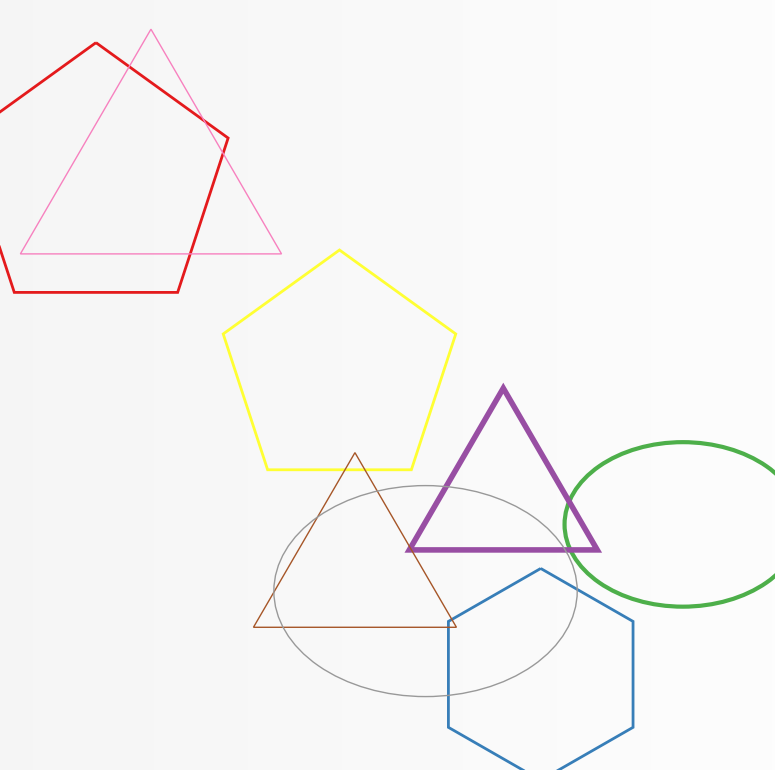[{"shape": "pentagon", "thickness": 1, "radius": 0.9, "center": [0.124, 0.765]}, {"shape": "hexagon", "thickness": 1, "radius": 0.69, "center": [0.698, 0.124]}, {"shape": "oval", "thickness": 1.5, "radius": 0.76, "center": [0.881, 0.319]}, {"shape": "triangle", "thickness": 2, "radius": 0.7, "center": [0.649, 0.356]}, {"shape": "pentagon", "thickness": 1, "radius": 0.79, "center": [0.438, 0.518]}, {"shape": "triangle", "thickness": 0.5, "radius": 0.76, "center": [0.458, 0.261]}, {"shape": "triangle", "thickness": 0.5, "radius": 0.97, "center": [0.195, 0.768]}, {"shape": "oval", "thickness": 0.5, "radius": 0.98, "center": [0.549, 0.232]}]